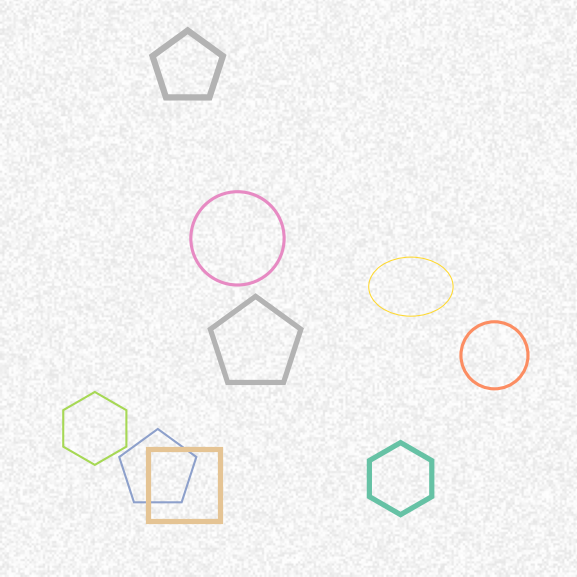[{"shape": "hexagon", "thickness": 2.5, "radius": 0.31, "center": [0.694, 0.17]}, {"shape": "circle", "thickness": 1.5, "radius": 0.29, "center": [0.856, 0.384]}, {"shape": "pentagon", "thickness": 1, "radius": 0.35, "center": [0.273, 0.186]}, {"shape": "circle", "thickness": 1.5, "radius": 0.4, "center": [0.411, 0.586]}, {"shape": "hexagon", "thickness": 1, "radius": 0.32, "center": [0.164, 0.257]}, {"shape": "oval", "thickness": 0.5, "radius": 0.37, "center": [0.712, 0.503]}, {"shape": "square", "thickness": 2.5, "radius": 0.31, "center": [0.319, 0.159]}, {"shape": "pentagon", "thickness": 3, "radius": 0.32, "center": [0.325, 0.882]}, {"shape": "pentagon", "thickness": 2.5, "radius": 0.41, "center": [0.443, 0.404]}]